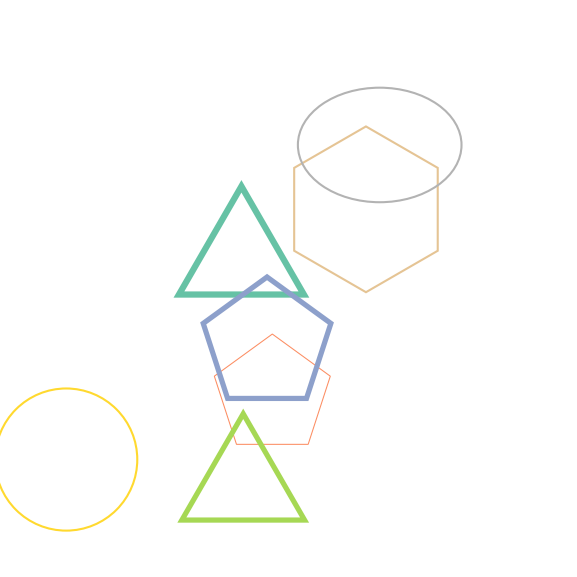[{"shape": "triangle", "thickness": 3, "radius": 0.62, "center": [0.418, 0.552]}, {"shape": "pentagon", "thickness": 0.5, "radius": 0.53, "center": [0.472, 0.315]}, {"shape": "pentagon", "thickness": 2.5, "radius": 0.58, "center": [0.462, 0.403]}, {"shape": "triangle", "thickness": 2.5, "radius": 0.61, "center": [0.421, 0.16]}, {"shape": "circle", "thickness": 1, "radius": 0.62, "center": [0.115, 0.203]}, {"shape": "hexagon", "thickness": 1, "radius": 0.72, "center": [0.634, 0.637]}, {"shape": "oval", "thickness": 1, "radius": 0.71, "center": [0.657, 0.748]}]